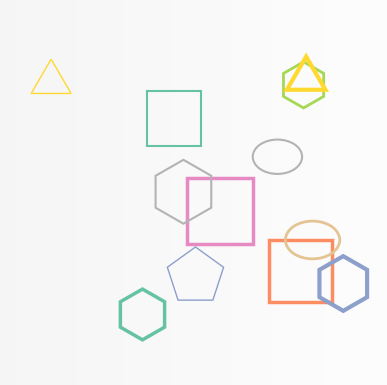[{"shape": "square", "thickness": 1.5, "radius": 0.35, "center": [0.449, 0.693]}, {"shape": "hexagon", "thickness": 2.5, "radius": 0.33, "center": [0.368, 0.183]}, {"shape": "square", "thickness": 2.5, "radius": 0.4, "center": [0.776, 0.296]}, {"shape": "pentagon", "thickness": 1, "radius": 0.38, "center": [0.504, 0.282]}, {"shape": "hexagon", "thickness": 3, "radius": 0.36, "center": [0.886, 0.264]}, {"shape": "square", "thickness": 2.5, "radius": 0.42, "center": [0.568, 0.452]}, {"shape": "hexagon", "thickness": 2, "radius": 0.3, "center": [0.783, 0.779]}, {"shape": "triangle", "thickness": 1, "radius": 0.3, "center": [0.132, 0.787]}, {"shape": "triangle", "thickness": 3, "radius": 0.29, "center": [0.79, 0.796]}, {"shape": "oval", "thickness": 2, "radius": 0.35, "center": [0.807, 0.377]}, {"shape": "oval", "thickness": 1.5, "radius": 0.32, "center": [0.716, 0.593]}, {"shape": "hexagon", "thickness": 1.5, "radius": 0.41, "center": [0.473, 0.502]}]